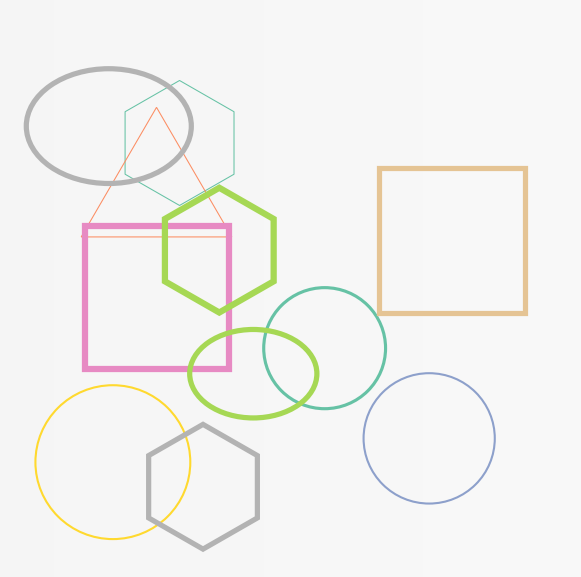[{"shape": "circle", "thickness": 1.5, "radius": 0.52, "center": [0.559, 0.396]}, {"shape": "hexagon", "thickness": 0.5, "radius": 0.54, "center": [0.309, 0.752]}, {"shape": "triangle", "thickness": 0.5, "radius": 0.75, "center": [0.269, 0.664]}, {"shape": "circle", "thickness": 1, "radius": 0.56, "center": [0.738, 0.24]}, {"shape": "square", "thickness": 3, "radius": 0.62, "center": [0.271, 0.484]}, {"shape": "hexagon", "thickness": 3, "radius": 0.54, "center": [0.377, 0.566]}, {"shape": "oval", "thickness": 2.5, "radius": 0.55, "center": [0.436, 0.352]}, {"shape": "circle", "thickness": 1, "radius": 0.67, "center": [0.194, 0.199]}, {"shape": "square", "thickness": 2.5, "radius": 0.63, "center": [0.777, 0.582]}, {"shape": "hexagon", "thickness": 2.5, "radius": 0.54, "center": [0.349, 0.156]}, {"shape": "oval", "thickness": 2.5, "radius": 0.71, "center": [0.187, 0.781]}]